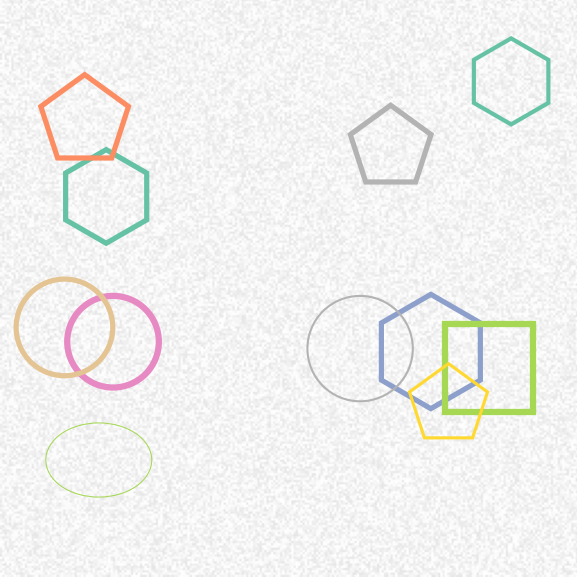[{"shape": "hexagon", "thickness": 2.5, "radius": 0.41, "center": [0.184, 0.659]}, {"shape": "hexagon", "thickness": 2, "radius": 0.37, "center": [0.885, 0.858]}, {"shape": "pentagon", "thickness": 2.5, "radius": 0.4, "center": [0.147, 0.79]}, {"shape": "hexagon", "thickness": 2.5, "radius": 0.49, "center": [0.746, 0.39]}, {"shape": "circle", "thickness": 3, "radius": 0.4, "center": [0.196, 0.407]}, {"shape": "square", "thickness": 3, "radius": 0.38, "center": [0.847, 0.361]}, {"shape": "oval", "thickness": 0.5, "radius": 0.46, "center": [0.171, 0.203]}, {"shape": "pentagon", "thickness": 1.5, "radius": 0.36, "center": [0.777, 0.298]}, {"shape": "circle", "thickness": 2.5, "radius": 0.42, "center": [0.112, 0.432]}, {"shape": "pentagon", "thickness": 2.5, "radius": 0.37, "center": [0.676, 0.743]}, {"shape": "circle", "thickness": 1, "radius": 0.46, "center": [0.624, 0.396]}]